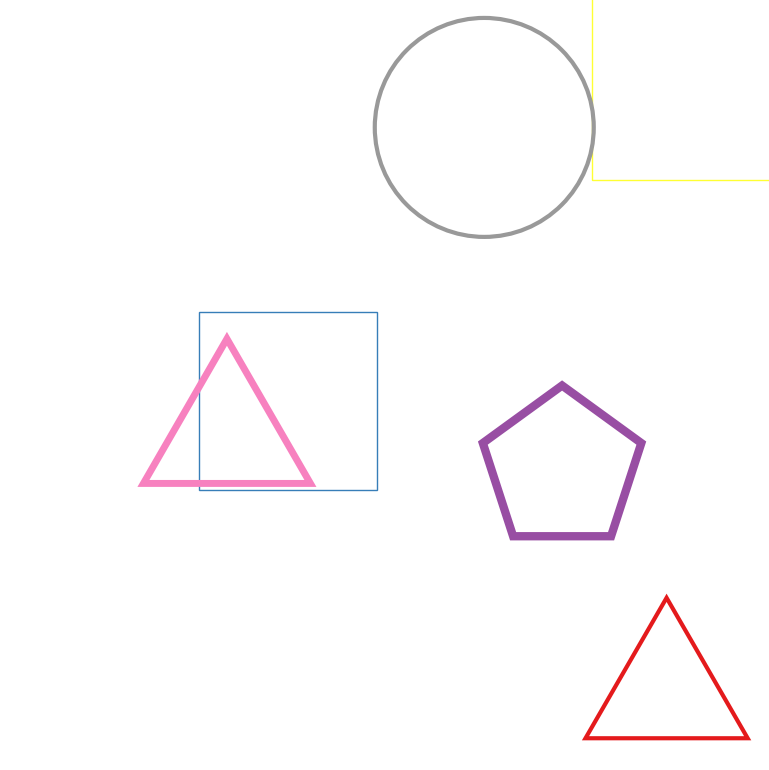[{"shape": "triangle", "thickness": 1.5, "radius": 0.61, "center": [0.866, 0.102]}, {"shape": "square", "thickness": 0.5, "radius": 0.58, "center": [0.374, 0.479]}, {"shape": "pentagon", "thickness": 3, "radius": 0.54, "center": [0.73, 0.391]}, {"shape": "square", "thickness": 0.5, "radius": 0.62, "center": [0.892, 0.89]}, {"shape": "triangle", "thickness": 2.5, "radius": 0.63, "center": [0.295, 0.435]}, {"shape": "circle", "thickness": 1.5, "radius": 0.71, "center": [0.629, 0.835]}]